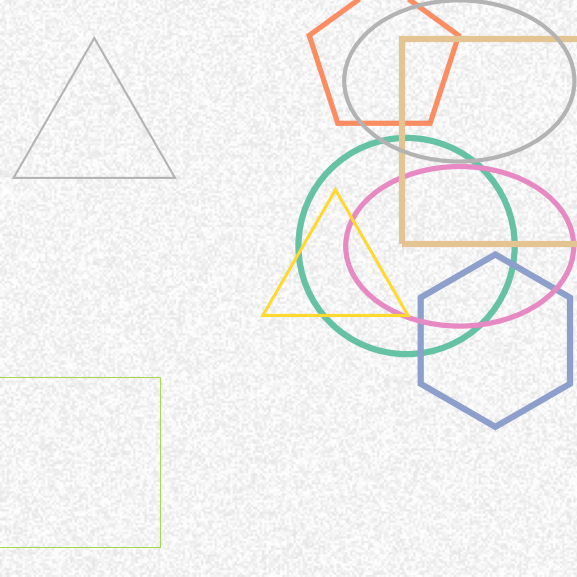[{"shape": "circle", "thickness": 3, "radius": 0.94, "center": [0.704, 0.573]}, {"shape": "pentagon", "thickness": 2.5, "radius": 0.68, "center": [0.665, 0.896]}, {"shape": "hexagon", "thickness": 3, "radius": 0.75, "center": [0.858, 0.409]}, {"shape": "oval", "thickness": 2.5, "radius": 0.99, "center": [0.796, 0.573]}, {"shape": "square", "thickness": 0.5, "radius": 0.74, "center": [0.13, 0.199]}, {"shape": "triangle", "thickness": 1.5, "radius": 0.73, "center": [0.581, 0.525]}, {"shape": "square", "thickness": 3, "radius": 0.89, "center": [0.873, 0.755]}, {"shape": "oval", "thickness": 2, "radius": 1.0, "center": [0.795, 0.859]}, {"shape": "triangle", "thickness": 1, "radius": 0.81, "center": [0.163, 0.772]}]